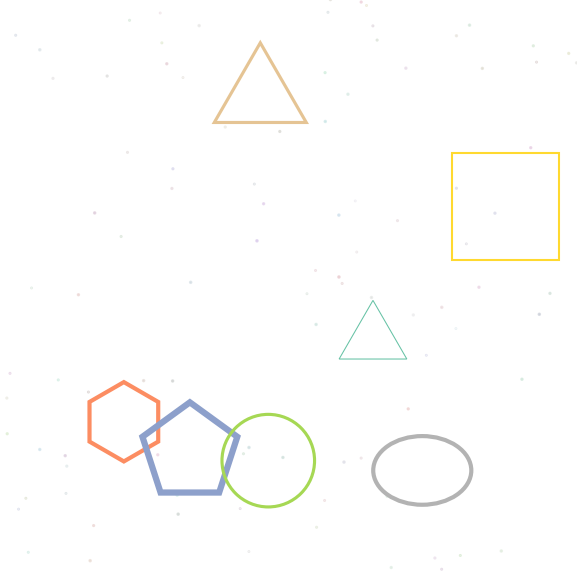[{"shape": "triangle", "thickness": 0.5, "radius": 0.34, "center": [0.646, 0.411]}, {"shape": "hexagon", "thickness": 2, "radius": 0.34, "center": [0.214, 0.269]}, {"shape": "pentagon", "thickness": 3, "radius": 0.43, "center": [0.329, 0.216]}, {"shape": "circle", "thickness": 1.5, "radius": 0.4, "center": [0.465, 0.201]}, {"shape": "square", "thickness": 1, "radius": 0.46, "center": [0.875, 0.641]}, {"shape": "triangle", "thickness": 1.5, "radius": 0.46, "center": [0.451, 0.833]}, {"shape": "oval", "thickness": 2, "radius": 0.42, "center": [0.731, 0.185]}]